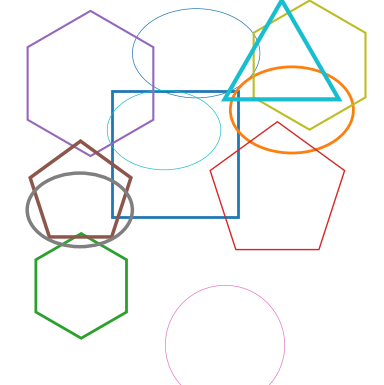[{"shape": "square", "thickness": 2, "radius": 0.82, "center": [0.455, 0.601]}, {"shape": "oval", "thickness": 0.5, "radius": 0.83, "center": [0.509, 0.862]}, {"shape": "oval", "thickness": 2, "radius": 0.8, "center": [0.758, 0.714]}, {"shape": "hexagon", "thickness": 2, "radius": 0.68, "center": [0.211, 0.257]}, {"shape": "pentagon", "thickness": 1, "radius": 0.92, "center": [0.72, 0.5]}, {"shape": "hexagon", "thickness": 1.5, "radius": 0.94, "center": [0.235, 0.783]}, {"shape": "pentagon", "thickness": 2.5, "radius": 0.69, "center": [0.209, 0.496]}, {"shape": "circle", "thickness": 0.5, "radius": 0.77, "center": [0.585, 0.104]}, {"shape": "oval", "thickness": 2.5, "radius": 0.68, "center": [0.207, 0.455]}, {"shape": "hexagon", "thickness": 1.5, "radius": 0.84, "center": [0.804, 0.831]}, {"shape": "oval", "thickness": 0.5, "radius": 0.74, "center": [0.426, 0.662]}, {"shape": "triangle", "thickness": 3, "radius": 0.86, "center": [0.732, 0.828]}]